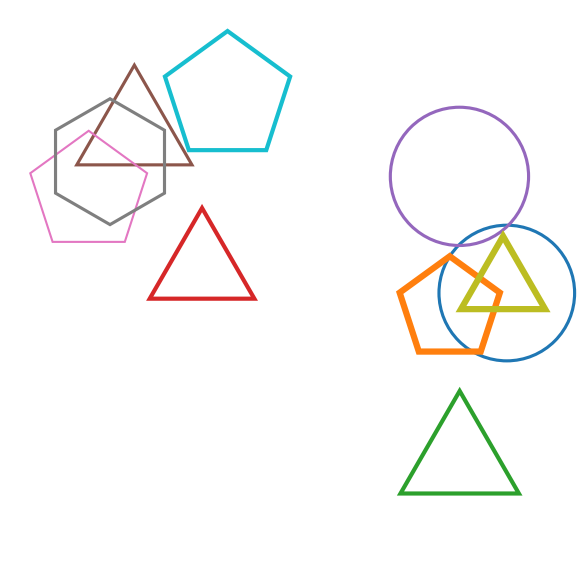[{"shape": "circle", "thickness": 1.5, "radius": 0.59, "center": [0.878, 0.492]}, {"shape": "pentagon", "thickness": 3, "radius": 0.46, "center": [0.779, 0.464]}, {"shape": "triangle", "thickness": 2, "radius": 0.59, "center": [0.796, 0.204]}, {"shape": "triangle", "thickness": 2, "radius": 0.52, "center": [0.35, 0.534]}, {"shape": "circle", "thickness": 1.5, "radius": 0.6, "center": [0.796, 0.694]}, {"shape": "triangle", "thickness": 1.5, "radius": 0.58, "center": [0.233, 0.771]}, {"shape": "pentagon", "thickness": 1, "radius": 0.53, "center": [0.154, 0.666]}, {"shape": "hexagon", "thickness": 1.5, "radius": 0.54, "center": [0.191, 0.719]}, {"shape": "triangle", "thickness": 3, "radius": 0.42, "center": [0.871, 0.506]}, {"shape": "pentagon", "thickness": 2, "radius": 0.57, "center": [0.394, 0.831]}]